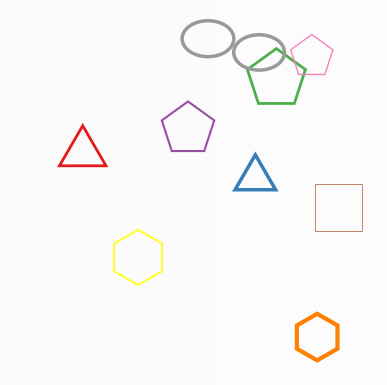[{"shape": "triangle", "thickness": 2, "radius": 0.35, "center": [0.213, 0.604]}, {"shape": "triangle", "thickness": 2.5, "radius": 0.3, "center": [0.659, 0.537]}, {"shape": "pentagon", "thickness": 2, "radius": 0.39, "center": [0.713, 0.795]}, {"shape": "pentagon", "thickness": 1.5, "radius": 0.36, "center": [0.485, 0.665]}, {"shape": "hexagon", "thickness": 3, "radius": 0.3, "center": [0.819, 0.124]}, {"shape": "hexagon", "thickness": 1.5, "radius": 0.36, "center": [0.356, 0.331]}, {"shape": "square", "thickness": 0.5, "radius": 0.31, "center": [0.873, 0.461]}, {"shape": "pentagon", "thickness": 1, "radius": 0.29, "center": [0.805, 0.853]}, {"shape": "oval", "thickness": 2.5, "radius": 0.33, "center": [0.669, 0.864]}, {"shape": "oval", "thickness": 2.5, "radius": 0.33, "center": [0.537, 0.899]}]